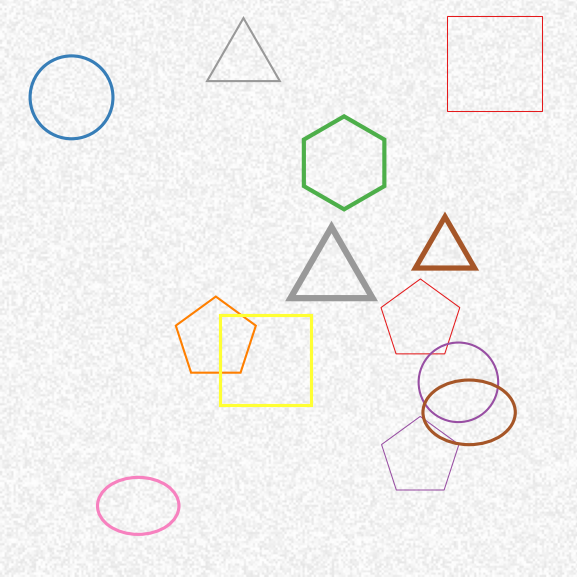[{"shape": "pentagon", "thickness": 0.5, "radius": 0.36, "center": [0.728, 0.444]}, {"shape": "square", "thickness": 0.5, "radius": 0.41, "center": [0.856, 0.889]}, {"shape": "circle", "thickness": 1.5, "radius": 0.36, "center": [0.124, 0.831]}, {"shape": "hexagon", "thickness": 2, "radius": 0.4, "center": [0.596, 0.717]}, {"shape": "circle", "thickness": 1, "radius": 0.34, "center": [0.794, 0.337]}, {"shape": "pentagon", "thickness": 0.5, "radius": 0.35, "center": [0.728, 0.208]}, {"shape": "pentagon", "thickness": 1, "radius": 0.36, "center": [0.374, 0.413]}, {"shape": "square", "thickness": 1.5, "radius": 0.39, "center": [0.459, 0.376]}, {"shape": "triangle", "thickness": 2.5, "radius": 0.3, "center": [0.771, 0.565]}, {"shape": "oval", "thickness": 1.5, "radius": 0.4, "center": [0.812, 0.285]}, {"shape": "oval", "thickness": 1.5, "radius": 0.35, "center": [0.239, 0.123]}, {"shape": "triangle", "thickness": 1, "radius": 0.36, "center": [0.422, 0.895]}, {"shape": "triangle", "thickness": 3, "radius": 0.41, "center": [0.574, 0.524]}]